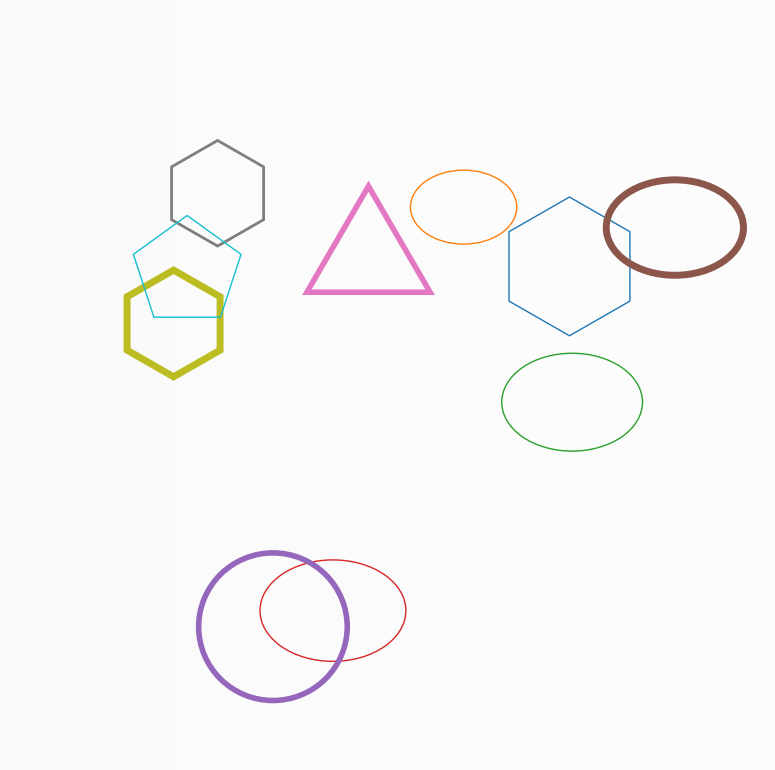[{"shape": "hexagon", "thickness": 0.5, "radius": 0.45, "center": [0.735, 0.654]}, {"shape": "oval", "thickness": 0.5, "radius": 0.34, "center": [0.598, 0.731]}, {"shape": "oval", "thickness": 0.5, "radius": 0.45, "center": [0.738, 0.478]}, {"shape": "oval", "thickness": 0.5, "radius": 0.47, "center": [0.43, 0.207]}, {"shape": "circle", "thickness": 2, "radius": 0.48, "center": [0.352, 0.186]}, {"shape": "oval", "thickness": 2.5, "radius": 0.44, "center": [0.871, 0.704]}, {"shape": "triangle", "thickness": 2, "radius": 0.46, "center": [0.475, 0.666]}, {"shape": "hexagon", "thickness": 1, "radius": 0.34, "center": [0.281, 0.749]}, {"shape": "hexagon", "thickness": 2.5, "radius": 0.35, "center": [0.224, 0.58]}, {"shape": "pentagon", "thickness": 0.5, "radius": 0.37, "center": [0.242, 0.647]}]